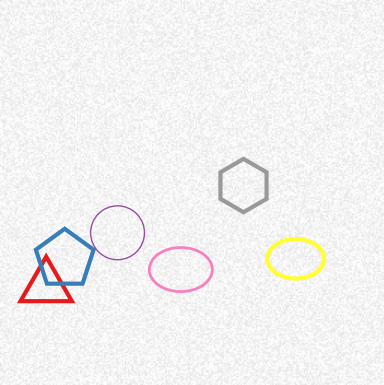[{"shape": "triangle", "thickness": 3, "radius": 0.39, "center": [0.12, 0.256]}, {"shape": "pentagon", "thickness": 3, "radius": 0.39, "center": [0.168, 0.327]}, {"shape": "circle", "thickness": 1, "radius": 0.35, "center": [0.305, 0.395]}, {"shape": "oval", "thickness": 3, "radius": 0.37, "center": [0.768, 0.328]}, {"shape": "oval", "thickness": 2, "radius": 0.41, "center": [0.47, 0.3]}, {"shape": "hexagon", "thickness": 3, "radius": 0.35, "center": [0.633, 0.518]}]